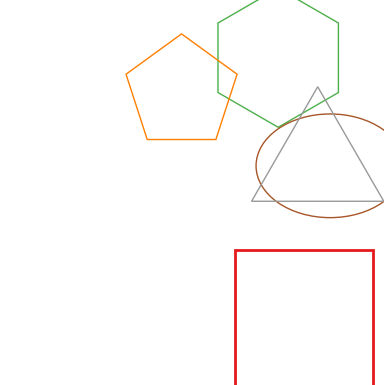[{"shape": "square", "thickness": 2, "radius": 0.9, "center": [0.789, 0.169]}, {"shape": "hexagon", "thickness": 1, "radius": 0.9, "center": [0.723, 0.85]}, {"shape": "pentagon", "thickness": 1, "radius": 0.76, "center": [0.472, 0.76]}, {"shape": "oval", "thickness": 1, "radius": 0.96, "center": [0.857, 0.569]}, {"shape": "triangle", "thickness": 1, "radius": 0.99, "center": [0.825, 0.576]}]